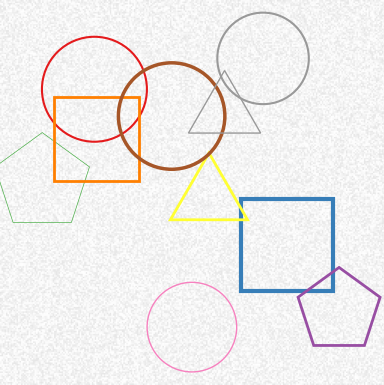[{"shape": "circle", "thickness": 1.5, "radius": 0.68, "center": [0.245, 0.768]}, {"shape": "square", "thickness": 3, "radius": 0.59, "center": [0.745, 0.364]}, {"shape": "pentagon", "thickness": 0.5, "radius": 0.64, "center": [0.11, 0.527]}, {"shape": "pentagon", "thickness": 2, "radius": 0.56, "center": [0.881, 0.193]}, {"shape": "square", "thickness": 2, "radius": 0.55, "center": [0.251, 0.64]}, {"shape": "triangle", "thickness": 2, "radius": 0.58, "center": [0.543, 0.487]}, {"shape": "circle", "thickness": 2.5, "radius": 0.69, "center": [0.446, 0.699]}, {"shape": "circle", "thickness": 1, "radius": 0.58, "center": [0.498, 0.15]}, {"shape": "triangle", "thickness": 1, "radius": 0.54, "center": [0.583, 0.709]}, {"shape": "circle", "thickness": 1.5, "radius": 0.59, "center": [0.683, 0.848]}]